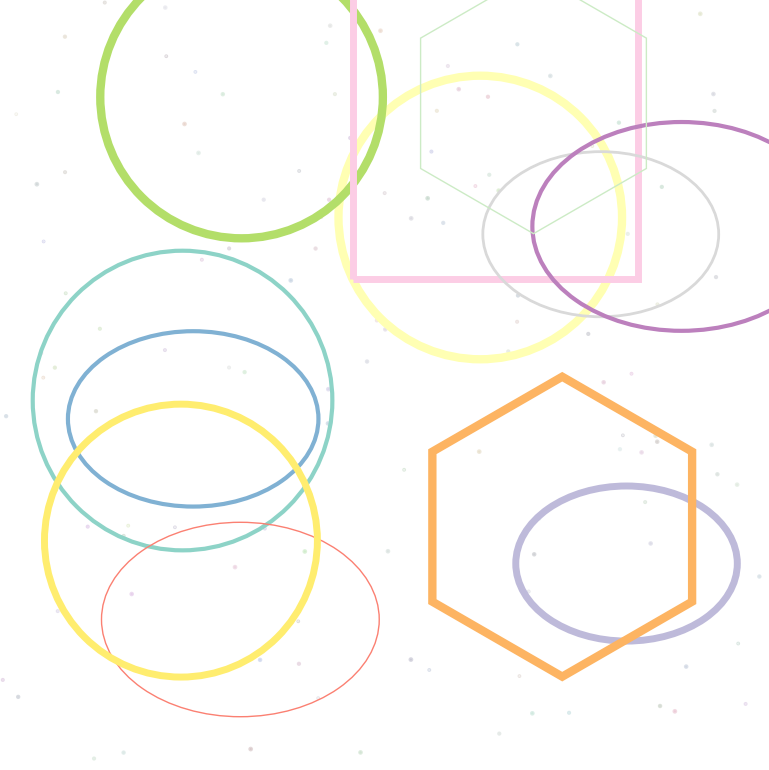[{"shape": "circle", "thickness": 1.5, "radius": 0.97, "center": [0.237, 0.48]}, {"shape": "circle", "thickness": 3, "radius": 0.92, "center": [0.624, 0.718]}, {"shape": "oval", "thickness": 2.5, "radius": 0.72, "center": [0.814, 0.268]}, {"shape": "oval", "thickness": 0.5, "radius": 0.9, "center": [0.312, 0.195]}, {"shape": "oval", "thickness": 1.5, "radius": 0.81, "center": [0.251, 0.456]}, {"shape": "hexagon", "thickness": 3, "radius": 0.97, "center": [0.73, 0.316]}, {"shape": "circle", "thickness": 3, "radius": 0.92, "center": [0.314, 0.874]}, {"shape": "square", "thickness": 2.5, "radius": 0.92, "center": [0.644, 0.823]}, {"shape": "oval", "thickness": 1, "radius": 0.77, "center": [0.78, 0.696]}, {"shape": "oval", "thickness": 1.5, "radius": 0.97, "center": [0.885, 0.706]}, {"shape": "hexagon", "thickness": 0.5, "radius": 0.85, "center": [0.693, 0.866]}, {"shape": "circle", "thickness": 2.5, "radius": 0.89, "center": [0.235, 0.298]}]